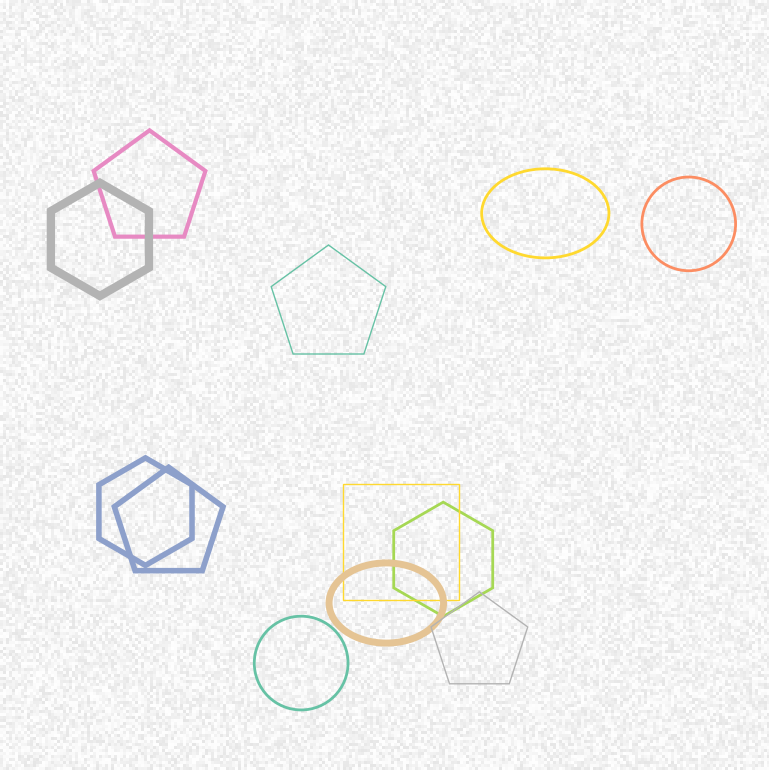[{"shape": "circle", "thickness": 1, "radius": 0.3, "center": [0.391, 0.139]}, {"shape": "pentagon", "thickness": 0.5, "radius": 0.39, "center": [0.427, 0.604]}, {"shape": "circle", "thickness": 1, "radius": 0.3, "center": [0.894, 0.709]}, {"shape": "pentagon", "thickness": 2, "radius": 0.37, "center": [0.219, 0.319]}, {"shape": "hexagon", "thickness": 2, "radius": 0.35, "center": [0.189, 0.336]}, {"shape": "pentagon", "thickness": 1.5, "radius": 0.38, "center": [0.194, 0.754]}, {"shape": "hexagon", "thickness": 1, "radius": 0.37, "center": [0.576, 0.274]}, {"shape": "square", "thickness": 0.5, "radius": 0.38, "center": [0.521, 0.296]}, {"shape": "oval", "thickness": 1, "radius": 0.41, "center": [0.708, 0.723]}, {"shape": "oval", "thickness": 2.5, "radius": 0.37, "center": [0.502, 0.217]}, {"shape": "hexagon", "thickness": 3, "radius": 0.37, "center": [0.13, 0.689]}, {"shape": "pentagon", "thickness": 0.5, "radius": 0.33, "center": [0.623, 0.165]}]